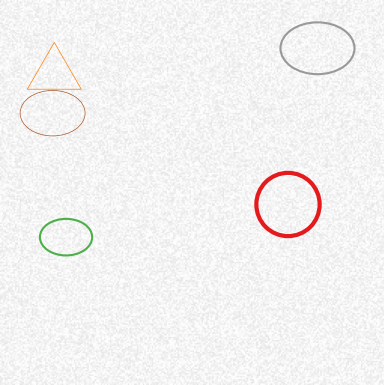[{"shape": "circle", "thickness": 3, "radius": 0.41, "center": [0.748, 0.469]}, {"shape": "oval", "thickness": 1.5, "radius": 0.34, "center": [0.172, 0.384]}, {"shape": "triangle", "thickness": 0.5, "radius": 0.4, "center": [0.141, 0.809]}, {"shape": "oval", "thickness": 0.5, "radius": 0.42, "center": [0.137, 0.706]}, {"shape": "oval", "thickness": 1.5, "radius": 0.48, "center": [0.825, 0.875]}]